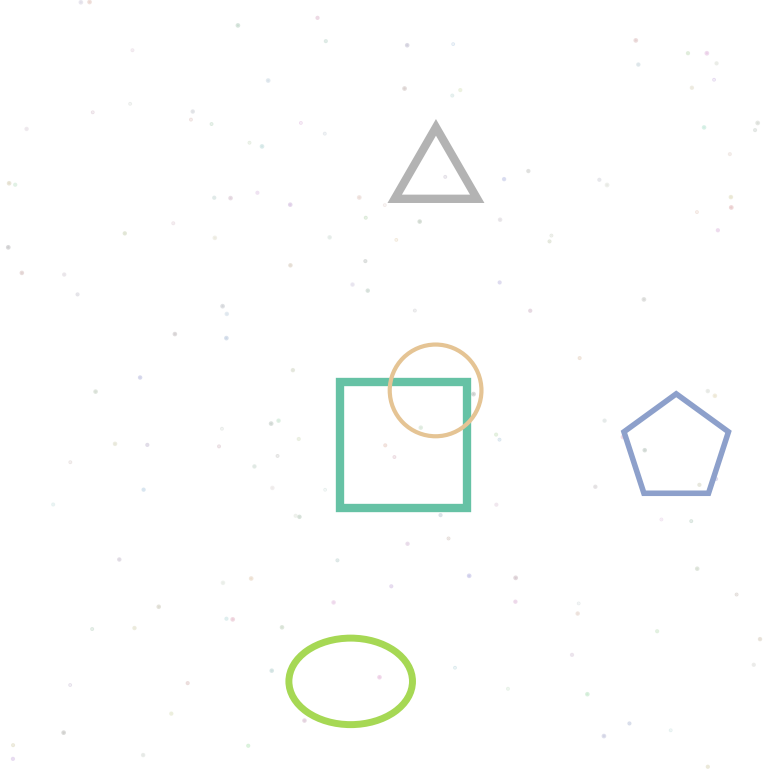[{"shape": "square", "thickness": 3, "radius": 0.41, "center": [0.524, 0.422]}, {"shape": "pentagon", "thickness": 2, "radius": 0.36, "center": [0.878, 0.417]}, {"shape": "oval", "thickness": 2.5, "radius": 0.4, "center": [0.455, 0.115]}, {"shape": "circle", "thickness": 1.5, "radius": 0.3, "center": [0.566, 0.493]}, {"shape": "triangle", "thickness": 3, "radius": 0.31, "center": [0.566, 0.773]}]